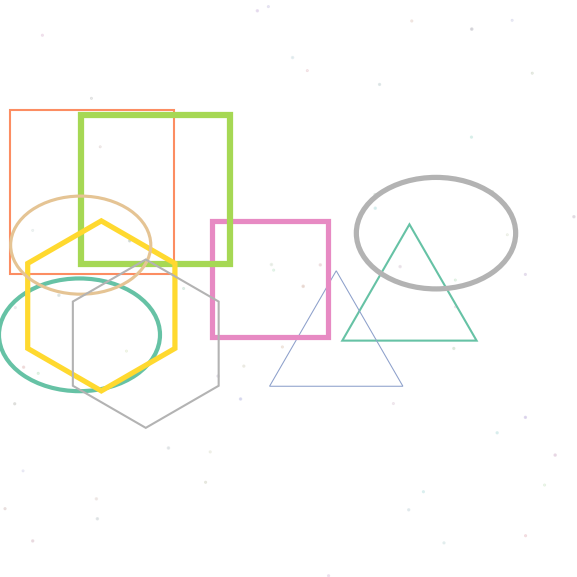[{"shape": "oval", "thickness": 2, "radius": 0.7, "center": [0.138, 0.419]}, {"shape": "triangle", "thickness": 1, "radius": 0.67, "center": [0.709, 0.476]}, {"shape": "square", "thickness": 1, "radius": 0.71, "center": [0.159, 0.666]}, {"shape": "triangle", "thickness": 0.5, "radius": 0.67, "center": [0.582, 0.397]}, {"shape": "square", "thickness": 2.5, "radius": 0.5, "center": [0.467, 0.515]}, {"shape": "square", "thickness": 3, "radius": 0.64, "center": [0.269, 0.671]}, {"shape": "hexagon", "thickness": 2.5, "radius": 0.74, "center": [0.175, 0.469]}, {"shape": "oval", "thickness": 1.5, "radius": 0.61, "center": [0.14, 0.575]}, {"shape": "hexagon", "thickness": 1, "radius": 0.73, "center": [0.252, 0.404]}, {"shape": "oval", "thickness": 2.5, "radius": 0.69, "center": [0.755, 0.595]}]